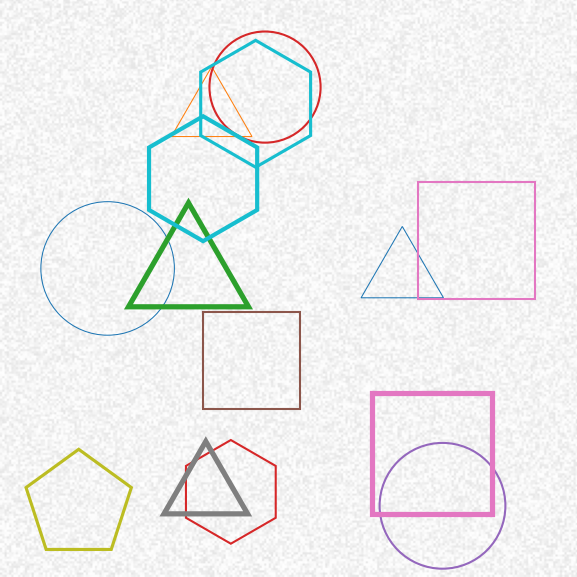[{"shape": "circle", "thickness": 0.5, "radius": 0.58, "center": [0.186, 0.534]}, {"shape": "triangle", "thickness": 0.5, "radius": 0.41, "center": [0.697, 0.525]}, {"shape": "triangle", "thickness": 0.5, "radius": 0.4, "center": [0.367, 0.803]}, {"shape": "triangle", "thickness": 2.5, "radius": 0.6, "center": [0.326, 0.528]}, {"shape": "hexagon", "thickness": 1, "radius": 0.45, "center": [0.4, 0.147]}, {"shape": "circle", "thickness": 1, "radius": 0.48, "center": [0.459, 0.848]}, {"shape": "circle", "thickness": 1, "radius": 0.54, "center": [0.766, 0.123]}, {"shape": "square", "thickness": 1, "radius": 0.42, "center": [0.436, 0.375]}, {"shape": "square", "thickness": 1, "radius": 0.51, "center": [0.825, 0.583]}, {"shape": "square", "thickness": 2.5, "radius": 0.52, "center": [0.748, 0.214]}, {"shape": "triangle", "thickness": 2.5, "radius": 0.42, "center": [0.356, 0.151]}, {"shape": "pentagon", "thickness": 1.5, "radius": 0.48, "center": [0.136, 0.125]}, {"shape": "hexagon", "thickness": 2, "radius": 0.54, "center": [0.352, 0.69]}, {"shape": "hexagon", "thickness": 1.5, "radius": 0.55, "center": [0.443, 0.819]}]